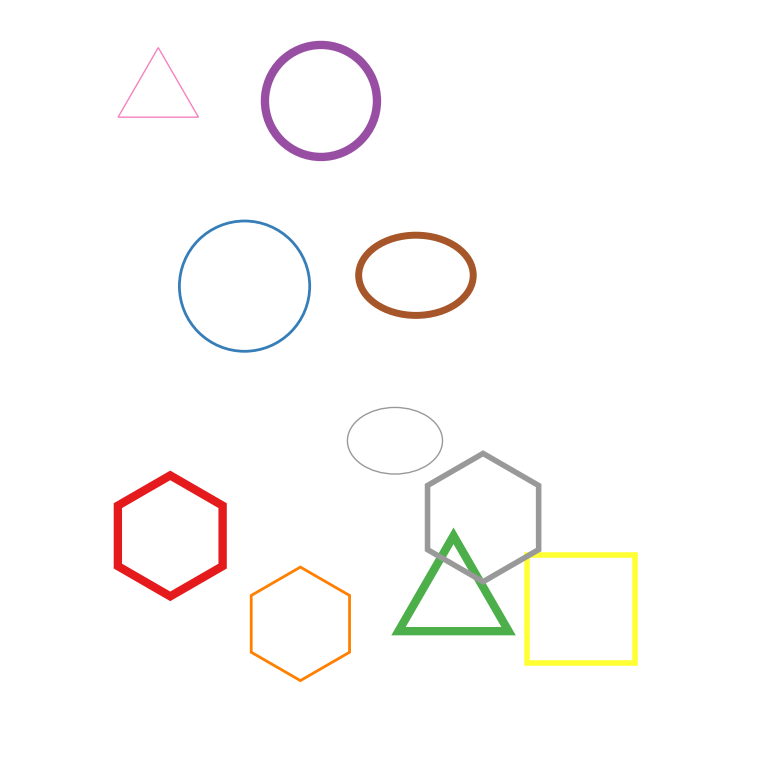[{"shape": "hexagon", "thickness": 3, "radius": 0.39, "center": [0.221, 0.304]}, {"shape": "circle", "thickness": 1, "radius": 0.42, "center": [0.318, 0.628]}, {"shape": "triangle", "thickness": 3, "radius": 0.41, "center": [0.589, 0.222]}, {"shape": "circle", "thickness": 3, "radius": 0.36, "center": [0.417, 0.869]}, {"shape": "hexagon", "thickness": 1, "radius": 0.37, "center": [0.39, 0.19]}, {"shape": "square", "thickness": 2, "radius": 0.35, "center": [0.754, 0.209]}, {"shape": "oval", "thickness": 2.5, "radius": 0.37, "center": [0.54, 0.642]}, {"shape": "triangle", "thickness": 0.5, "radius": 0.3, "center": [0.206, 0.878]}, {"shape": "oval", "thickness": 0.5, "radius": 0.31, "center": [0.513, 0.428]}, {"shape": "hexagon", "thickness": 2, "radius": 0.42, "center": [0.627, 0.328]}]